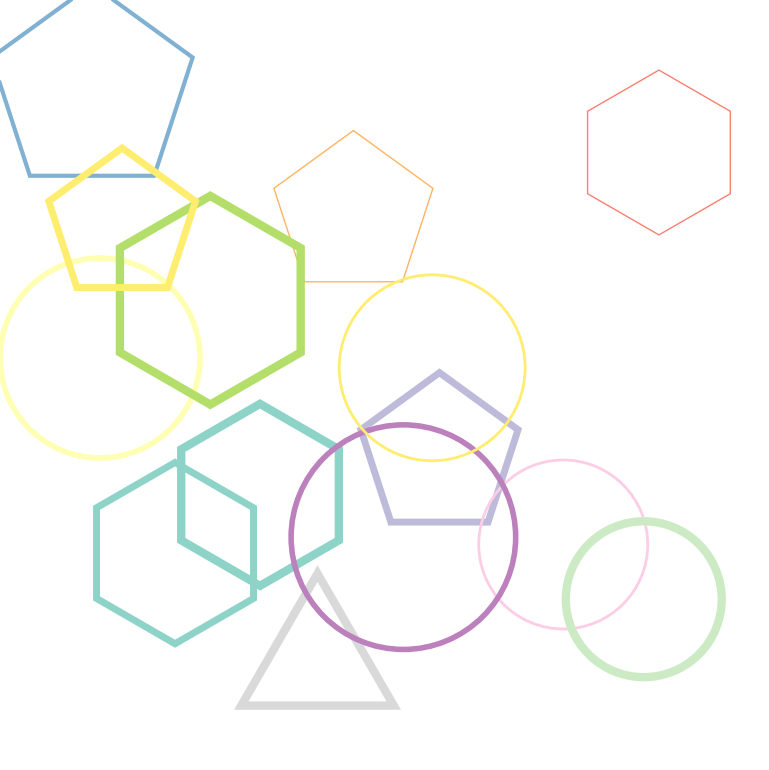[{"shape": "hexagon", "thickness": 2.5, "radius": 0.59, "center": [0.227, 0.282]}, {"shape": "hexagon", "thickness": 3, "radius": 0.59, "center": [0.338, 0.357]}, {"shape": "circle", "thickness": 2, "radius": 0.65, "center": [0.13, 0.535]}, {"shape": "pentagon", "thickness": 2.5, "radius": 0.54, "center": [0.571, 0.409]}, {"shape": "hexagon", "thickness": 0.5, "radius": 0.54, "center": [0.856, 0.802]}, {"shape": "pentagon", "thickness": 1.5, "radius": 0.69, "center": [0.12, 0.883]}, {"shape": "pentagon", "thickness": 0.5, "radius": 0.54, "center": [0.459, 0.722]}, {"shape": "hexagon", "thickness": 3, "radius": 0.68, "center": [0.273, 0.61]}, {"shape": "circle", "thickness": 1, "radius": 0.55, "center": [0.731, 0.293]}, {"shape": "triangle", "thickness": 3, "radius": 0.57, "center": [0.412, 0.141]}, {"shape": "circle", "thickness": 2, "radius": 0.73, "center": [0.524, 0.302]}, {"shape": "circle", "thickness": 3, "radius": 0.51, "center": [0.836, 0.222]}, {"shape": "pentagon", "thickness": 2.5, "radius": 0.5, "center": [0.159, 0.708]}, {"shape": "circle", "thickness": 1, "radius": 0.6, "center": [0.561, 0.522]}]